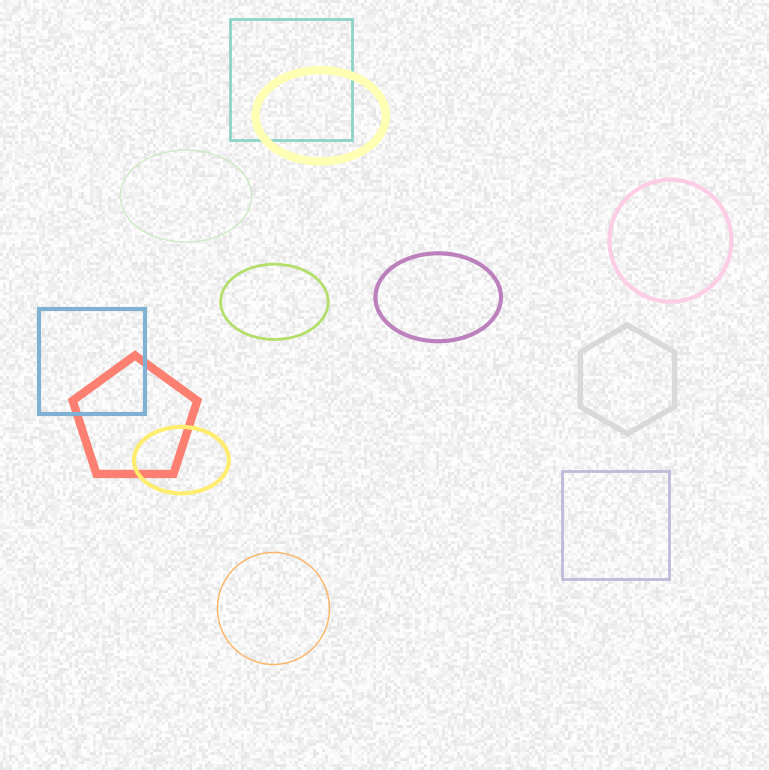[{"shape": "square", "thickness": 1, "radius": 0.4, "center": [0.378, 0.897]}, {"shape": "oval", "thickness": 3, "radius": 0.42, "center": [0.417, 0.85]}, {"shape": "square", "thickness": 1, "radius": 0.35, "center": [0.799, 0.318]}, {"shape": "pentagon", "thickness": 3, "radius": 0.43, "center": [0.175, 0.453]}, {"shape": "square", "thickness": 1.5, "radius": 0.34, "center": [0.12, 0.531]}, {"shape": "circle", "thickness": 0.5, "radius": 0.36, "center": [0.355, 0.21]}, {"shape": "oval", "thickness": 1, "radius": 0.35, "center": [0.356, 0.608]}, {"shape": "circle", "thickness": 1.5, "radius": 0.4, "center": [0.871, 0.687]}, {"shape": "hexagon", "thickness": 2, "radius": 0.35, "center": [0.815, 0.507]}, {"shape": "oval", "thickness": 1.5, "radius": 0.41, "center": [0.569, 0.614]}, {"shape": "oval", "thickness": 0.5, "radius": 0.43, "center": [0.241, 0.745]}, {"shape": "oval", "thickness": 1.5, "radius": 0.31, "center": [0.236, 0.402]}]